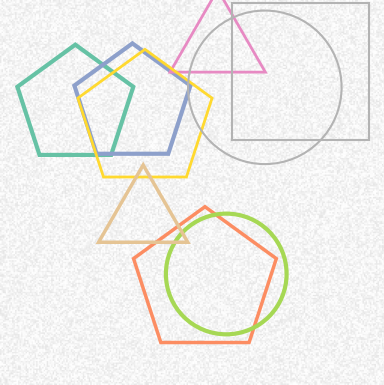[{"shape": "pentagon", "thickness": 3, "radius": 0.79, "center": [0.196, 0.726]}, {"shape": "pentagon", "thickness": 2.5, "radius": 0.97, "center": [0.532, 0.268]}, {"shape": "pentagon", "thickness": 3, "radius": 0.79, "center": [0.344, 0.729]}, {"shape": "triangle", "thickness": 2, "radius": 0.71, "center": [0.565, 0.884]}, {"shape": "circle", "thickness": 3, "radius": 0.78, "center": [0.588, 0.288]}, {"shape": "pentagon", "thickness": 2, "radius": 0.92, "center": [0.376, 0.689]}, {"shape": "triangle", "thickness": 2.5, "radius": 0.67, "center": [0.372, 0.438]}, {"shape": "square", "thickness": 1.5, "radius": 0.89, "center": [0.781, 0.814]}, {"shape": "circle", "thickness": 1.5, "radius": 1.0, "center": [0.688, 0.773]}]